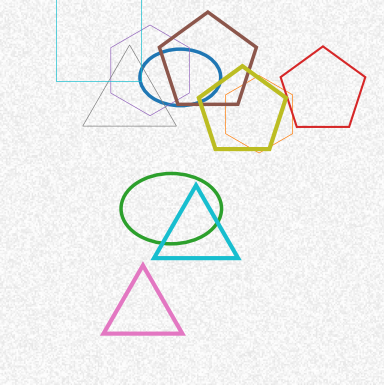[{"shape": "oval", "thickness": 2.5, "radius": 0.52, "center": [0.468, 0.799]}, {"shape": "hexagon", "thickness": 0.5, "radius": 0.5, "center": [0.673, 0.703]}, {"shape": "oval", "thickness": 2.5, "radius": 0.65, "center": [0.445, 0.458]}, {"shape": "pentagon", "thickness": 1.5, "radius": 0.58, "center": [0.839, 0.764]}, {"shape": "hexagon", "thickness": 0.5, "radius": 0.59, "center": [0.39, 0.817]}, {"shape": "pentagon", "thickness": 2.5, "radius": 0.66, "center": [0.54, 0.836]}, {"shape": "triangle", "thickness": 3, "radius": 0.59, "center": [0.371, 0.193]}, {"shape": "triangle", "thickness": 0.5, "radius": 0.7, "center": [0.337, 0.743]}, {"shape": "pentagon", "thickness": 3, "radius": 0.6, "center": [0.63, 0.709]}, {"shape": "triangle", "thickness": 3, "radius": 0.63, "center": [0.509, 0.393]}, {"shape": "square", "thickness": 0.5, "radius": 0.55, "center": [0.255, 0.9]}]